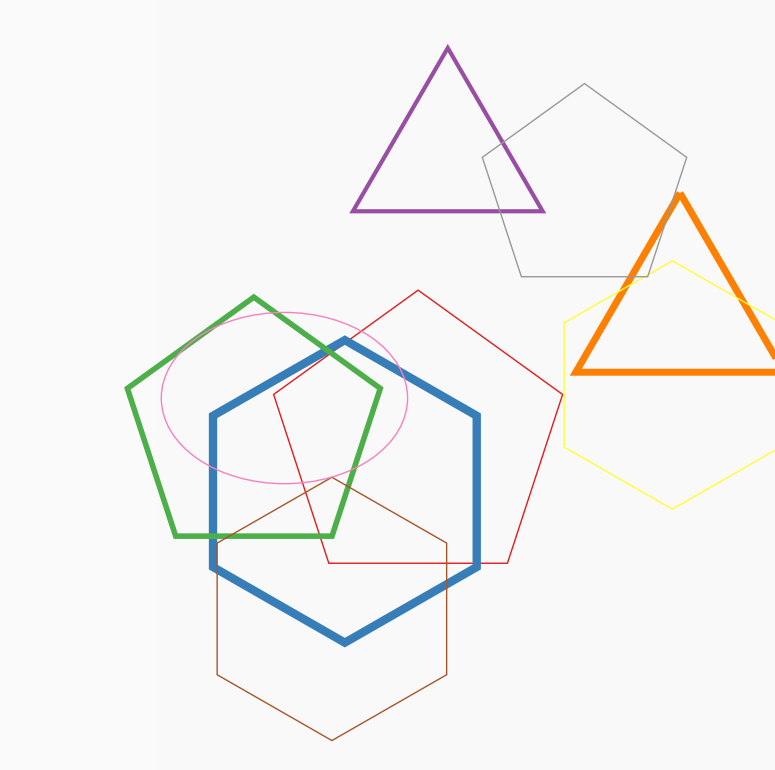[{"shape": "pentagon", "thickness": 0.5, "radius": 0.98, "center": [0.54, 0.427]}, {"shape": "hexagon", "thickness": 3, "radius": 0.98, "center": [0.445, 0.362]}, {"shape": "pentagon", "thickness": 2, "radius": 0.86, "center": [0.328, 0.443]}, {"shape": "triangle", "thickness": 1.5, "radius": 0.71, "center": [0.578, 0.796]}, {"shape": "triangle", "thickness": 2.5, "radius": 0.78, "center": [0.877, 0.594]}, {"shape": "hexagon", "thickness": 0.5, "radius": 0.81, "center": [0.868, 0.5]}, {"shape": "hexagon", "thickness": 0.5, "radius": 0.85, "center": [0.428, 0.209]}, {"shape": "oval", "thickness": 0.5, "radius": 0.79, "center": [0.367, 0.483]}, {"shape": "pentagon", "thickness": 0.5, "radius": 0.69, "center": [0.754, 0.753]}]